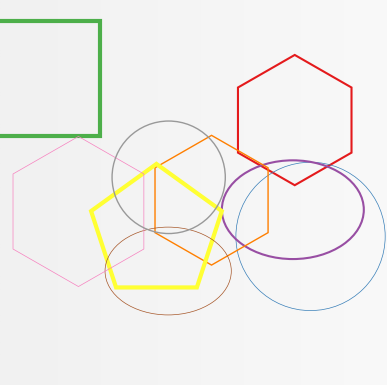[{"shape": "hexagon", "thickness": 1.5, "radius": 0.85, "center": [0.761, 0.688]}, {"shape": "circle", "thickness": 0.5, "radius": 0.96, "center": [0.801, 0.386]}, {"shape": "square", "thickness": 3, "radius": 0.74, "center": [0.109, 0.796]}, {"shape": "oval", "thickness": 1.5, "radius": 0.92, "center": [0.756, 0.455]}, {"shape": "hexagon", "thickness": 1, "radius": 0.84, "center": [0.546, 0.48]}, {"shape": "pentagon", "thickness": 3, "radius": 0.89, "center": [0.404, 0.397]}, {"shape": "oval", "thickness": 0.5, "radius": 0.81, "center": [0.434, 0.296]}, {"shape": "hexagon", "thickness": 0.5, "radius": 0.97, "center": [0.202, 0.451]}, {"shape": "circle", "thickness": 1, "radius": 0.73, "center": [0.435, 0.54]}]